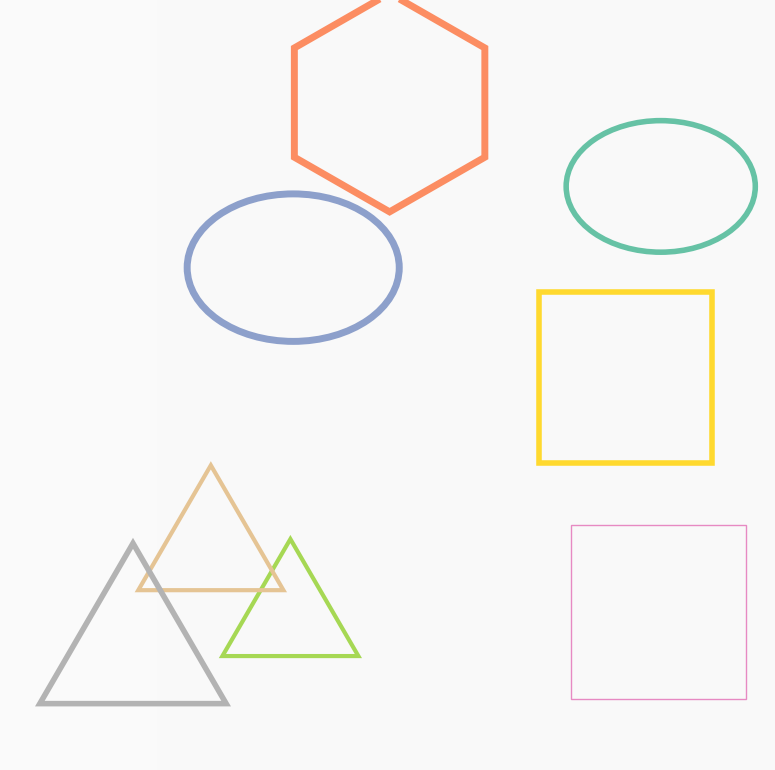[{"shape": "oval", "thickness": 2, "radius": 0.61, "center": [0.853, 0.758]}, {"shape": "hexagon", "thickness": 2.5, "radius": 0.71, "center": [0.503, 0.867]}, {"shape": "oval", "thickness": 2.5, "radius": 0.68, "center": [0.378, 0.652]}, {"shape": "square", "thickness": 0.5, "radius": 0.57, "center": [0.85, 0.205]}, {"shape": "triangle", "thickness": 1.5, "radius": 0.51, "center": [0.375, 0.199]}, {"shape": "square", "thickness": 2, "radius": 0.56, "center": [0.807, 0.509]}, {"shape": "triangle", "thickness": 1.5, "radius": 0.54, "center": [0.272, 0.288]}, {"shape": "triangle", "thickness": 2, "radius": 0.69, "center": [0.172, 0.156]}]